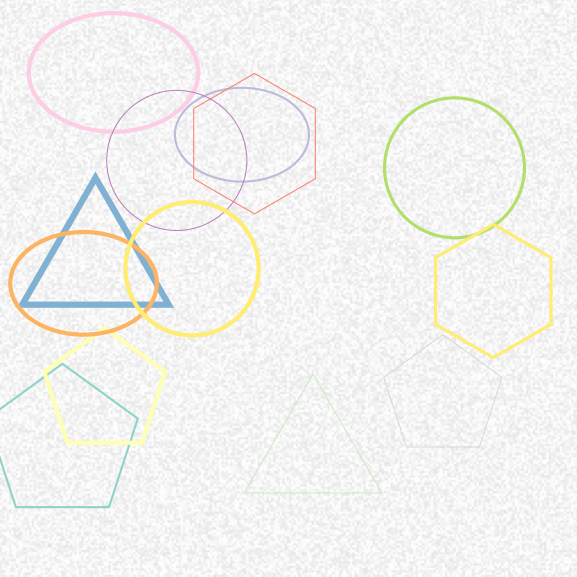[{"shape": "pentagon", "thickness": 1, "radius": 0.69, "center": [0.108, 0.232]}, {"shape": "pentagon", "thickness": 2, "radius": 0.55, "center": [0.181, 0.321]}, {"shape": "oval", "thickness": 1, "radius": 0.58, "center": [0.419, 0.766]}, {"shape": "hexagon", "thickness": 0.5, "radius": 0.61, "center": [0.441, 0.75]}, {"shape": "triangle", "thickness": 3, "radius": 0.73, "center": [0.165, 0.545]}, {"shape": "oval", "thickness": 2, "radius": 0.63, "center": [0.145, 0.508]}, {"shape": "circle", "thickness": 1.5, "radius": 0.61, "center": [0.787, 0.709]}, {"shape": "oval", "thickness": 2, "radius": 0.73, "center": [0.197, 0.874]}, {"shape": "pentagon", "thickness": 0.5, "radius": 0.54, "center": [0.767, 0.312]}, {"shape": "circle", "thickness": 0.5, "radius": 0.61, "center": [0.306, 0.721]}, {"shape": "triangle", "thickness": 0.5, "radius": 0.69, "center": [0.542, 0.214]}, {"shape": "circle", "thickness": 2, "radius": 0.58, "center": [0.333, 0.534]}, {"shape": "hexagon", "thickness": 1.5, "radius": 0.58, "center": [0.854, 0.495]}]